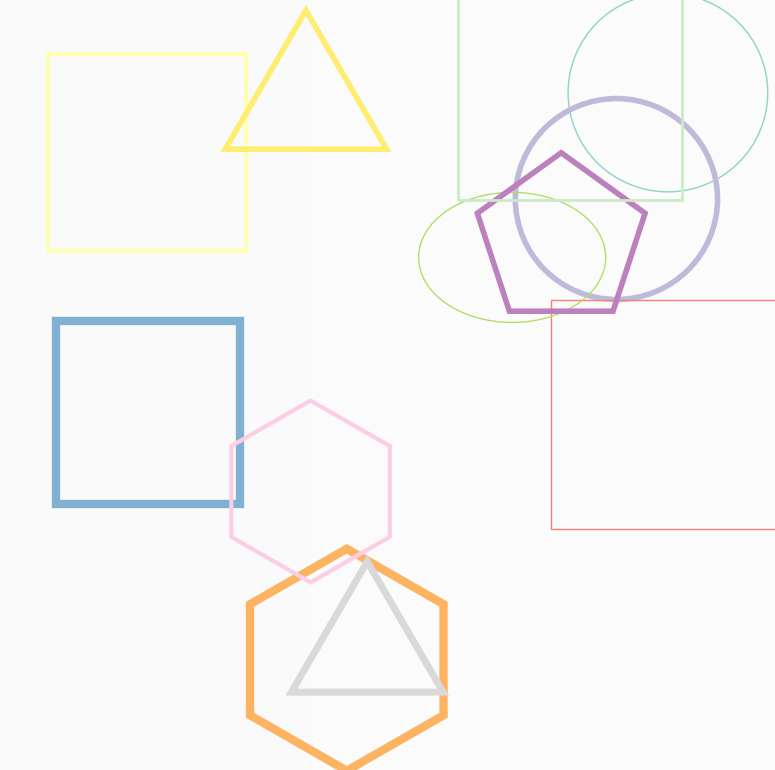[{"shape": "circle", "thickness": 0.5, "radius": 0.64, "center": [0.862, 0.88]}, {"shape": "square", "thickness": 1.5, "radius": 0.64, "center": [0.19, 0.802]}, {"shape": "circle", "thickness": 2, "radius": 0.65, "center": [0.795, 0.742]}, {"shape": "square", "thickness": 0.5, "radius": 0.74, "center": [0.859, 0.461]}, {"shape": "square", "thickness": 3, "radius": 0.59, "center": [0.191, 0.464]}, {"shape": "hexagon", "thickness": 3, "radius": 0.72, "center": [0.447, 0.143]}, {"shape": "oval", "thickness": 0.5, "radius": 0.6, "center": [0.661, 0.666]}, {"shape": "hexagon", "thickness": 1.5, "radius": 0.59, "center": [0.401, 0.362]}, {"shape": "triangle", "thickness": 2.5, "radius": 0.56, "center": [0.474, 0.158]}, {"shape": "pentagon", "thickness": 2, "radius": 0.57, "center": [0.724, 0.688]}, {"shape": "square", "thickness": 1, "radius": 0.72, "center": [0.735, 0.885]}, {"shape": "triangle", "thickness": 2, "radius": 0.6, "center": [0.395, 0.866]}]